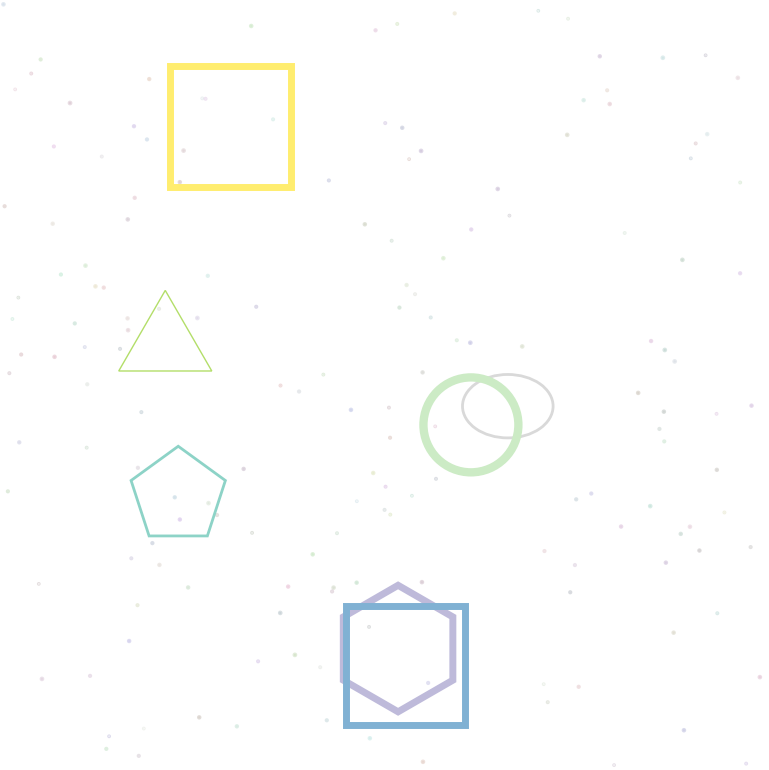[{"shape": "pentagon", "thickness": 1, "radius": 0.32, "center": [0.231, 0.356]}, {"shape": "hexagon", "thickness": 2.5, "radius": 0.41, "center": [0.517, 0.158]}, {"shape": "square", "thickness": 2.5, "radius": 0.39, "center": [0.527, 0.136]}, {"shape": "triangle", "thickness": 0.5, "radius": 0.35, "center": [0.215, 0.553]}, {"shape": "oval", "thickness": 1, "radius": 0.29, "center": [0.659, 0.472]}, {"shape": "circle", "thickness": 3, "radius": 0.31, "center": [0.612, 0.448]}, {"shape": "square", "thickness": 2.5, "radius": 0.39, "center": [0.3, 0.835]}]